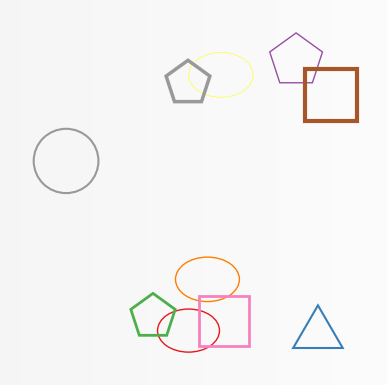[{"shape": "oval", "thickness": 1, "radius": 0.4, "center": [0.487, 0.141]}, {"shape": "triangle", "thickness": 1.5, "radius": 0.37, "center": [0.821, 0.133]}, {"shape": "pentagon", "thickness": 2, "radius": 0.3, "center": [0.395, 0.178]}, {"shape": "pentagon", "thickness": 1, "radius": 0.36, "center": [0.764, 0.843]}, {"shape": "oval", "thickness": 1, "radius": 0.41, "center": [0.535, 0.274]}, {"shape": "oval", "thickness": 0.5, "radius": 0.41, "center": [0.57, 0.806]}, {"shape": "square", "thickness": 3, "radius": 0.34, "center": [0.854, 0.753]}, {"shape": "square", "thickness": 2, "radius": 0.32, "center": [0.578, 0.167]}, {"shape": "pentagon", "thickness": 2.5, "radius": 0.3, "center": [0.485, 0.784]}, {"shape": "circle", "thickness": 1.5, "radius": 0.42, "center": [0.17, 0.582]}]